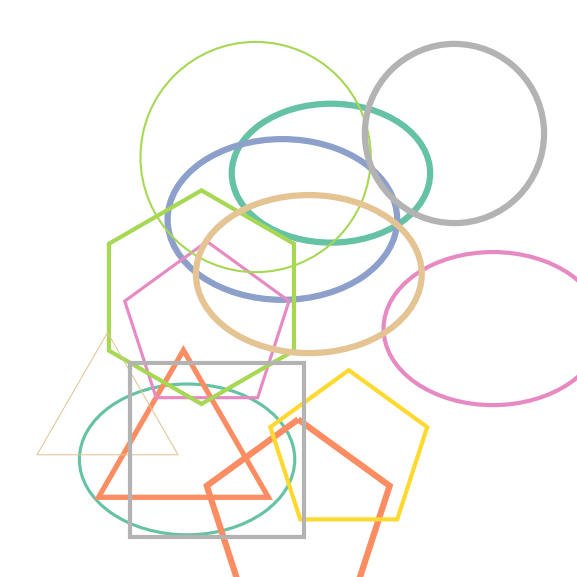[{"shape": "oval", "thickness": 3, "radius": 0.86, "center": [0.573, 0.699]}, {"shape": "oval", "thickness": 1.5, "radius": 0.93, "center": [0.324, 0.204]}, {"shape": "triangle", "thickness": 2.5, "radius": 0.85, "center": [0.318, 0.223]}, {"shape": "pentagon", "thickness": 3, "radius": 0.83, "center": [0.516, 0.106]}, {"shape": "oval", "thickness": 3, "radius": 0.99, "center": [0.489, 0.619]}, {"shape": "oval", "thickness": 2, "radius": 0.95, "center": [0.854, 0.43]}, {"shape": "pentagon", "thickness": 1.5, "radius": 0.75, "center": [0.358, 0.432]}, {"shape": "circle", "thickness": 1, "radius": 1.0, "center": [0.443, 0.727]}, {"shape": "hexagon", "thickness": 2, "radius": 0.92, "center": [0.349, 0.485]}, {"shape": "pentagon", "thickness": 2, "radius": 0.71, "center": [0.604, 0.215]}, {"shape": "oval", "thickness": 3, "radius": 0.98, "center": [0.535, 0.525]}, {"shape": "triangle", "thickness": 0.5, "radius": 0.71, "center": [0.186, 0.282]}, {"shape": "square", "thickness": 2, "radius": 0.75, "center": [0.376, 0.221]}, {"shape": "circle", "thickness": 3, "radius": 0.78, "center": [0.787, 0.768]}]